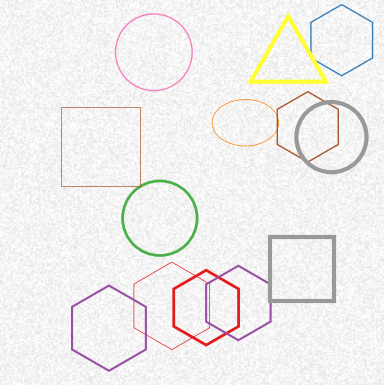[{"shape": "hexagon", "thickness": 0.5, "radius": 0.57, "center": [0.446, 0.206]}, {"shape": "hexagon", "thickness": 2, "radius": 0.49, "center": [0.535, 0.201]}, {"shape": "hexagon", "thickness": 1, "radius": 0.46, "center": [0.888, 0.896]}, {"shape": "circle", "thickness": 2, "radius": 0.48, "center": [0.415, 0.433]}, {"shape": "hexagon", "thickness": 1.5, "radius": 0.55, "center": [0.283, 0.148]}, {"shape": "hexagon", "thickness": 1.5, "radius": 0.48, "center": [0.619, 0.213]}, {"shape": "oval", "thickness": 0.5, "radius": 0.43, "center": [0.637, 0.681]}, {"shape": "triangle", "thickness": 3, "radius": 0.57, "center": [0.749, 0.844]}, {"shape": "hexagon", "thickness": 1, "radius": 0.46, "center": [0.8, 0.67]}, {"shape": "square", "thickness": 0.5, "radius": 0.51, "center": [0.261, 0.619]}, {"shape": "circle", "thickness": 1, "radius": 0.5, "center": [0.4, 0.864]}, {"shape": "circle", "thickness": 3, "radius": 0.46, "center": [0.861, 0.644]}, {"shape": "square", "thickness": 3, "radius": 0.42, "center": [0.784, 0.301]}]